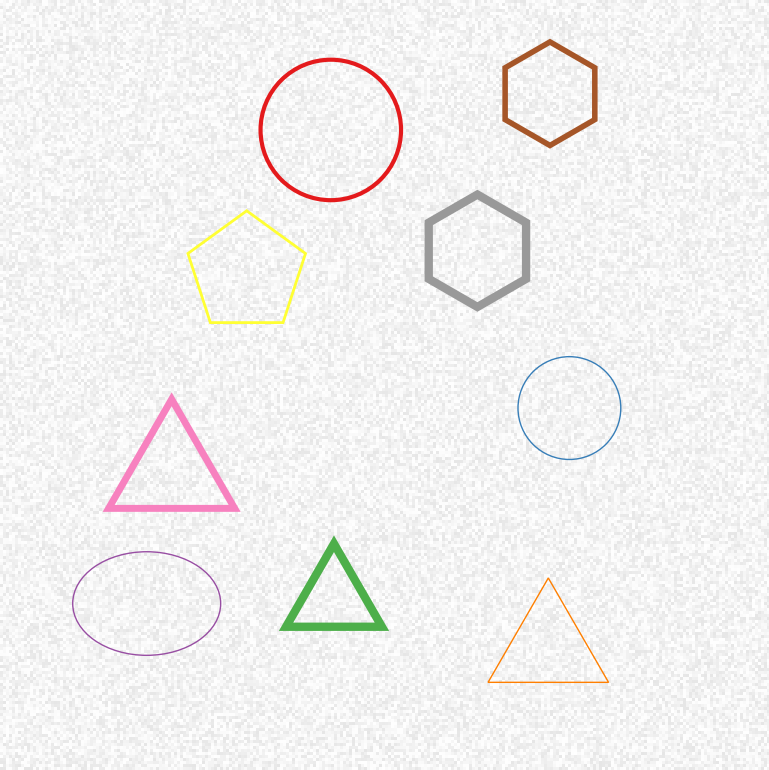[{"shape": "circle", "thickness": 1.5, "radius": 0.46, "center": [0.43, 0.831]}, {"shape": "circle", "thickness": 0.5, "radius": 0.33, "center": [0.739, 0.47]}, {"shape": "triangle", "thickness": 3, "radius": 0.36, "center": [0.434, 0.222]}, {"shape": "oval", "thickness": 0.5, "radius": 0.48, "center": [0.191, 0.216]}, {"shape": "triangle", "thickness": 0.5, "radius": 0.45, "center": [0.712, 0.159]}, {"shape": "pentagon", "thickness": 1, "radius": 0.4, "center": [0.32, 0.646]}, {"shape": "hexagon", "thickness": 2, "radius": 0.34, "center": [0.714, 0.878]}, {"shape": "triangle", "thickness": 2.5, "radius": 0.47, "center": [0.223, 0.387]}, {"shape": "hexagon", "thickness": 3, "radius": 0.36, "center": [0.62, 0.674]}]